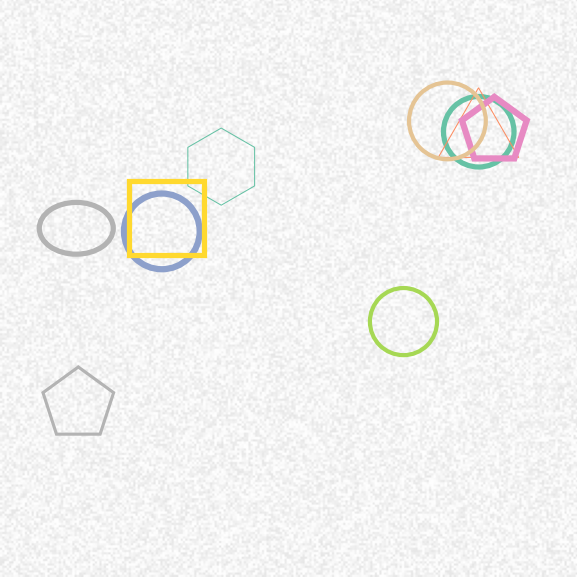[{"shape": "hexagon", "thickness": 0.5, "radius": 0.33, "center": [0.383, 0.711]}, {"shape": "circle", "thickness": 2.5, "radius": 0.31, "center": [0.829, 0.771]}, {"shape": "triangle", "thickness": 0.5, "radius": 0.4, "center": [0.829, 0.767]}, {"shape": "circle", "thickness": 3, "radius": 0.33, "center": [0.28, 0.598]}, {"shape": "pentagon", "thickness": 3, "radius": 0.29, "center": [0.856, 0.772]}, {"shape": "circle", "thickness": 2, "radius": 0.29, "center": [0.699, 0.442]}, {"shape": "square", "thickness": 2.5, "radius": 0.32, "center": [0.288, 0.622]}, {"shape": "circle", "thickness": 2, "radius": 0.33, "center": [0.775, 0.79]}, {"shape": "oval", "thickness": 2.5, "radius": 0.32, "center": [0.132, 0.604]}, {"shape": "pentagon", "thickness": 1.5, "radius": 0.32, "center": [0.136, 0.299]}]